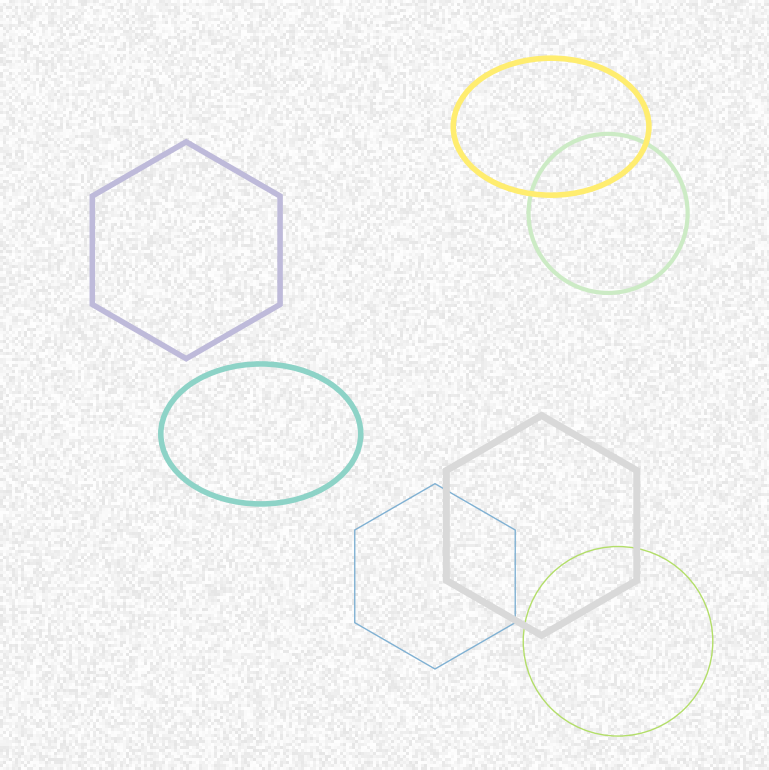[{"shape": "oval", "thickness": 2, "radius": 0.65, "center": [0.339, 0.436]}, {"shape": "hexagon", "thickness": 2, "radius": 0.7, "center": [0.242, 0.675]}, {"shape": "hexagon", "thickness": 0.5, "radius": 0.6, "center": [0.565, 0.252]}, {"shape": "circle", "thickness": 0.5, "radius": 0.62, "center": [0.803, 0.167]}, {"shape": "hexagon", "thickness": 2.5, "radius": 0.71, "center": [0.703, 0.318]}, {"shape": "circle", "thickness": 1.5, "radius": 0.52, "center": [0.79, 0.723]}, {"shape": "oval", "thickness": 2, "radius": 0.64, "center": [0.716, 0.835]}]